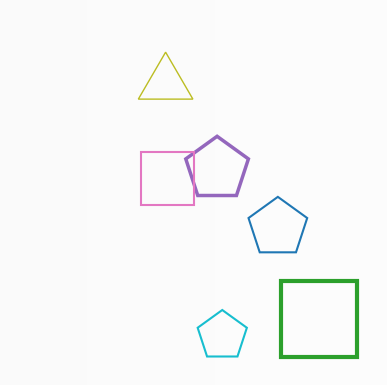[{"shape": "pentagon", "thickness": 1.5, "radius": 0.4, "center": [0.717, 0.409]}, {"shape": "square", "thickness": 3, "radius": 0.49, "center": [0.823, 0.172]}, {"shape": "pentagon", "thickness": 2.5, "radius": 0.42, "center": [0.56, 0.561]}, {"shape": "square", "thickness": 1.5, "radius": 0.35, "center": [0.433, 0.537]}, {"shape": "triangle", "thickness": 1, "radius": 0.41, "center": [0.427, 0.783]}, {"shape": "pentagon", "thickness": 1.5, "radius": 0.33, "center": [0.574, 0.128]}]